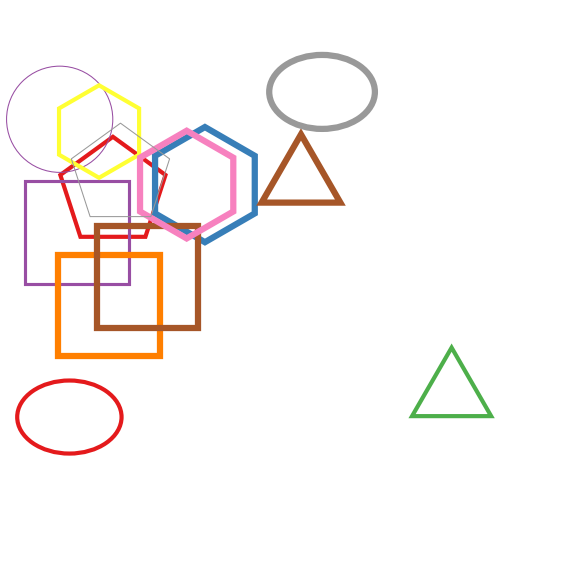[{"shape": "oval", "thickness": 2, "radius": 0.45, "center": [0.12, 0.277]}, {"shape": "pentagon", "thickness": 2, "radius": 0.48, "center": [0.196, 0.667]}, {"shape": "hexagon", "thickness": 3, "radius": 0.5, "center": [0.355, 0.679]}, {"shape": "triangle", "thickness": 2, "radius": 0.4, "center": [0.782, 0.318]}, {"shape": "square", "thickness": 1.5, "radius": 0.45, "center": [0.133, 0.597]}, {"shape": "circle", "thickness": 0.5, "radius": 0.46, "center": [0.103, 0.793]}, {"shape": "square", "thickness": 3, "radius": 0.44, "center": [0.189, 0.47]}, {"shape": "hexagon", "thickness": 2, "radius": 0.4, "center": [0.172, 0.771]}, {"shape": "square", "thickness": 3, "radius": 0.44, "center": [0.255, 0.519]}, {"shape": "triangle", "thickness": 3, "radius": 0.39, "center": [0.521, 0.688]}, {"shape": "hexagon", "thickness": 3, "radius": 0.47, "center": [0.323, 0.679]}, {"shape": "oval", "thickness": 3, "radius": 0.46, "center": [0.558, 0.84]}, {"shape": "pentagon", "thickness": 0.5, "radius": 0.45, "center": [0.209, 0.696]}]